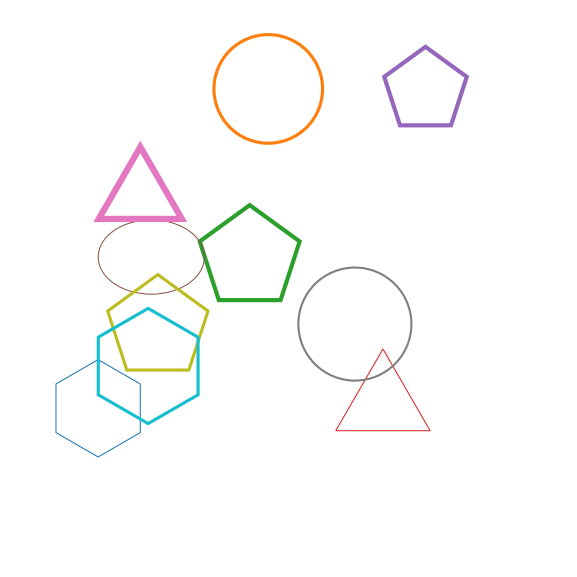[{"shape": "hexagon", "thickness": 0.5, "radius": 0.42, "center": [0.17, 0.292]}, {"shape": "circle", "thickness": 1.5, "radius": 0.47, "center": [0.465, 0.845]}, {"shape": "pentagon", "thickness": 2, "radius": 0.45, "center": [0.432, 0.553]}, {"shape": "triangle", "thickness": 0.5, "radius": 0.47, "center": [0.663, 0.3]}, {"shape": "pentagon", "thickness": 2, "radius": 0.38, "center": [0.737, 0.843]}, {"shape": "oval", "thickness": 0.5, "radius": 0.46, "center": [0.262, 0.554]}, {"shape": "triangle", "thickness": 3, "radius": 0.42, "center": [0.243, 0.662]}, {"shape": "circle", "thickness": 1, "radius": 0.49, "center": [0.615, 0.438]}, {"shape": "pentagon", "thickness": 1.5, "radius": 0.46, "center": [0.273, 0.432]}, {"shape": "hexagon", "thickness": 1.5, "radius": 0.5, "center": [0.257, 0.365]}]